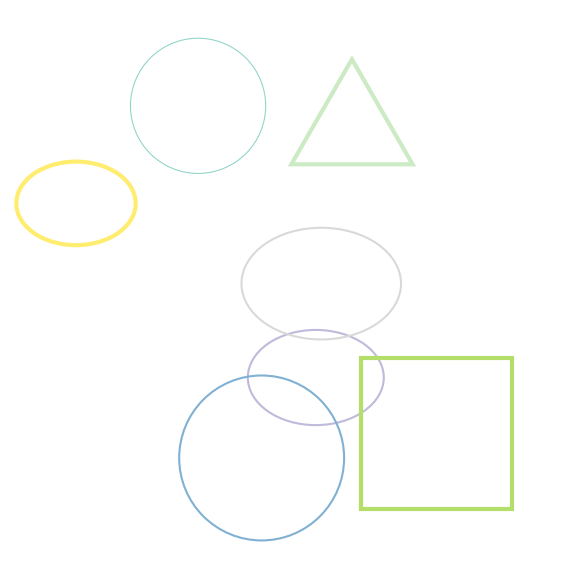[{"shape": "circle", "thickness": 0.5, "radius": 0.59, "center": [0.343, 0.816]}, {"shape": "oval", "thickness": 1, "radius": 0.59, "center": [0.547, 0.345]}, {"shape": "circle", "thickness": 1, "radius": 0.71, "center": [0.453, 0.206]}, {"shape": "square", "thickness": 2, "radius": 0.65, "center": [0.756, 0.249]}, {"shape": "oval", "thickness": 1, "radius": 0.69, "center": [0.556, 0.508]}, {"shape": "triangle", "thickness": 2, "radius": 0.61, "center": [0.609, 0.775]}, {"shape": "oval", "thickness": 2, "radius": 0.52, "center": [0.132, 0.647]}]